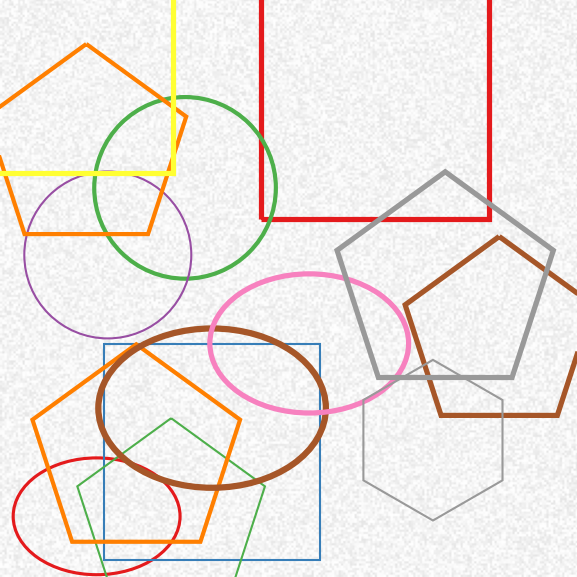[{"shape": "square", "thickness": 2.5, "radius": 0.99, "center": [0.65, 0.818]}, {"shape": "oval", "thickness": 1.5, "radius": 0.72, "center": [0.167, 0.105]}, {"shape": "square", "thickness": 1, "radius": 0.93, "center": [0.367, 0.217]}, {"shape": "pentagon", "thickness": 1, "radius": 0.85, "center": [0.296, 0.104]}, {"shape": "circle", "thickness": 2, "radius": 0.79, "center": [0.32, 0.674]}, {"shape": "circle", "thickness": 1, "radius": 0.72, "center": [0.187, 0.558]}, {"shape": "pentagon", "thickness": 2, "radius": 0.91, "center": [0.149, 0.741]}, {"shape": "pentagon", "thickness": 2, "radius": 0.95, "center": [0.236, 0.214]}, {"shape": "square", "thickness": 2.5, "radius": 0.96, "center": [0.108, 0.892]}, {"shape": "pentagon", "thickness": 2.5, "radius": 0.86, "center": [0.864, 0.418]}, {"shape": "oval", "thickness": 3, "radius": 0.99, "center": [0.367, 0.292]}, {"shape": "oval", "thickness": 2.5, "radius": 0.86, "center": [0.535, 0.404]}, {"shape": "hexagon", "thickness": 1, "radius": 0.7, "center": [0.75, 0.237]}, {"shape": "pentagon", "thickness": 2.5, "radius": 0.98, "center": [0.771, 0.505]}]